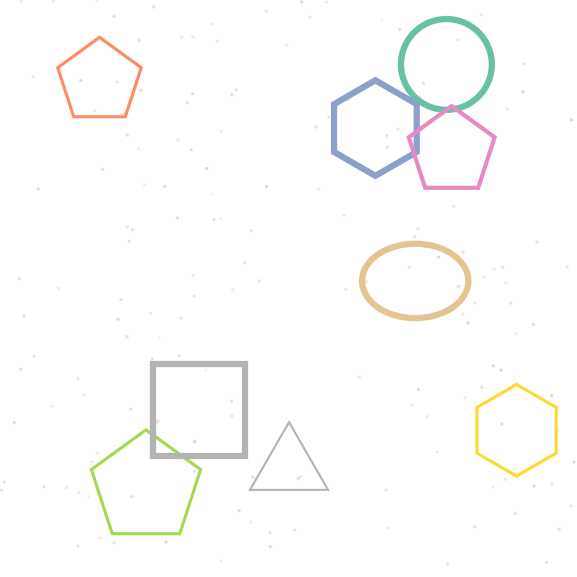[{"shape": "circle", "thickness": 3, "radius": 0.39, "center": [0.773, 0.888]}, {"shape": "pentagon", "thickness": 1.5, "radius": 0.38, "center": [0.172, 0.858]}, {"shape": "hexagon", "thickness": 3, "radius": 0.41, "center": [0.65, 0.777]}, {"shape": "pentagon", "thickness": 2, "radius": 0.39, "center": [0.782, 0.737]}, {"shape": "pentagon", "thickness": 1.5, "radius": 0.5, "center": [0.253, 0.155]}, {"shape": "hexagon", "thickness": 1.5, "radius": 0.4, "center": [0.895, 0.254]}, {"shape": "oval", "thickness": 3, "radius": 0.46, "center": [0.719, 0.513]}, {"shape": "square", "thickness": 3, "radius": 0.4, "center": [0.345, 0.289]}, {"shape": "triangle", "thickness": 1, "radius": 0.39, "center": [0.501, 0.19]}]